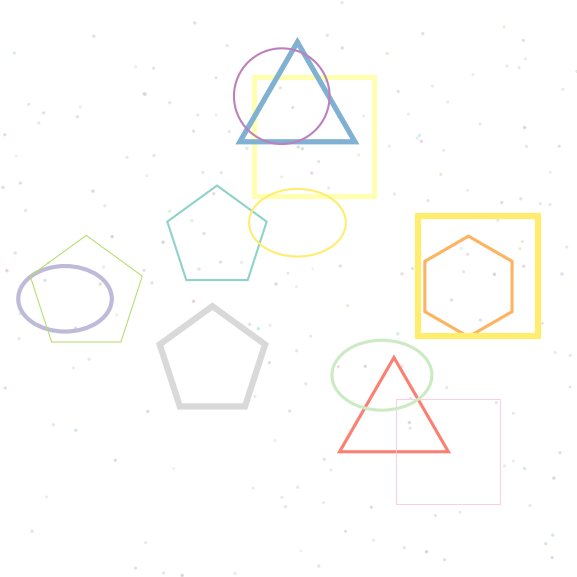[{"shape": "pentagon", "thickness": 1, "radius": 0.45, "center": [0.376, 0.587]}, {"shape": "square", "thickness": 2.5, "radius": 0.52, "center": [0.544, 0.762]}, {"shape": "oval", "thickness": 2, "radius": 0.41, "center": [0.113, 0.482]}, {"shape": "triangle", "thickness": 1.5, "radius": 0.54, "center": [0.682, 0.271]}, {"shape": "triangle", "thickness": 2.5, "radius": 0.58, "center": [0.515, 0.811]}, {"shape": "hexagon", "thickness": 1.5, "radius": 0.44, "center": [0.811, 0.503]}, {"shape": "pentagon", "thickness": 0.5, "radius": 0.51, "center": [0.149, 0.489]}, {"shape": "square", "thickness": 0.5, "radius": 0.45, "center": [0.776, 0.217]}, {"shape": "pentagon", "thickness": 3, "radius": 0.48, "center": [0.368, 0.373]}, {"shape": "circle", "thickness": 1, "radius": 0.41, "center": [0.488, 0.833]}, {"shape": "oval", "thickness": 1.5, "radius": 0.43, "center": [0.661, 0.349]}, {"shape": "oval", "thickness": 1, "radius": 0.42, "center": [0.515, 0.614]}, {"shape": "square", "thickness": 3, "radius": 0.52, "center": [0.828, 0.521]}]